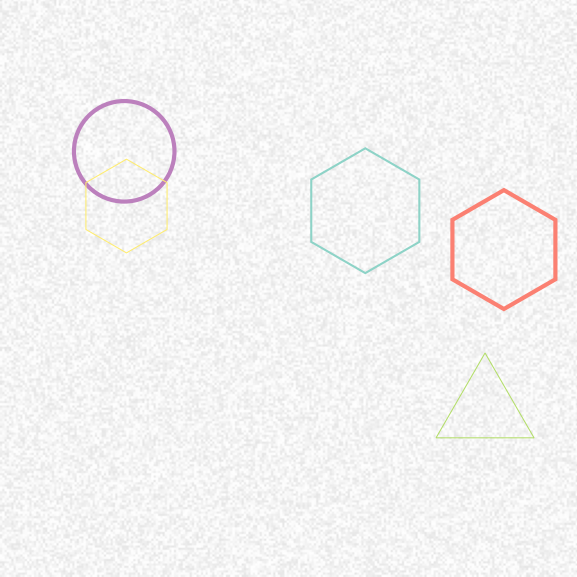[{"shape": "hexagon", "thickness": 1, "radius": 0.54, "center": [0.633, 0.634]}, {"shape": "hexagon", "thickness": 2, "radius": 0.51, "center": [0.873, 0.567]}, {"shape": "triangle", "thickness": 0.5, "radius": 0.49, "center": [0.84, 0.29]}, {"shape": "circle", "thickness": 2, "radius": 0.44, "center": [0.215, 0.737]}, {"shape": "hexagon", "thickness": 0.5, "radius": 0.41, "center": [0.219, 0.642]}]